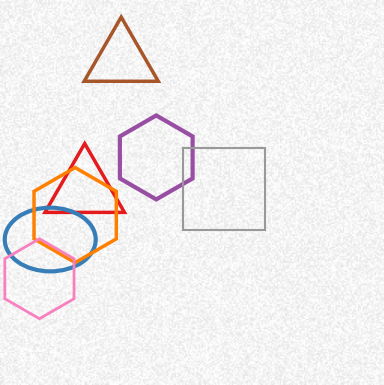[{"shape": "triangle", "thickness": 2.5, "radius": 0.6, "center": [0.22, 0.508]}, {"shape": "oval", "thickness": 3, "radius": 0.59, "center": [0.13, 0.378]}, {"shape": "hexagon", "thickness": 3, "radius": 0.55, "center": [0.406, 0.591]}, {"shape": "hexagon", "thickness": 2.5, "radius": 0.62, "center": [0.195, 0.441]}, {"shape": "triangle", "thickness": 2.5, "radius": 0.56, "center": [0.315, 0.844]}, {"shape": "hexagon", "thickness": 2, "radius": 0.52, "center": [0.102, 0.276]}, {"shape": "square", "thickness": 1.5, "radius": 0.53, "center": [0.581, 0.51]}]